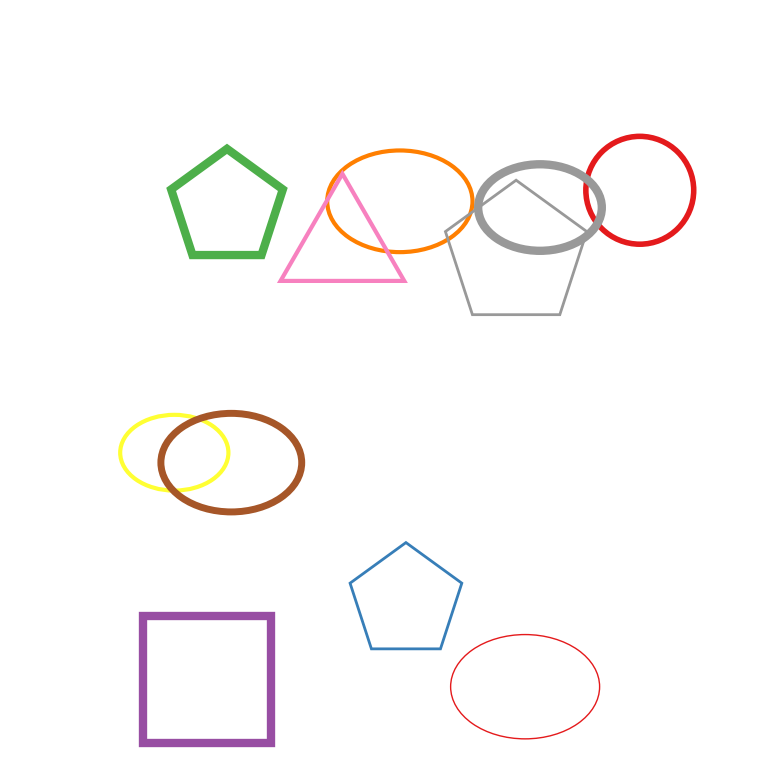[{"shape": "circle", "thickness": 2, "radius": 0.35, "center": [0.831, 0.753]}, {"shape": "oval", "thickness": 0.5, "radius": 0.48, "center": [0.682, 0.108]}, {"shape": "pentagon", "thickness": 1, "radius": 0.38, "center": [0.527, 0.219]}, {"shape": "pentagon", "thickness": 3, "radius": 0.38, "center": [0.295, 0.73]}, {"shape": "square", "thickness": 3, "radius": 0.41, "center": [0.269, 0.117]}, {"shape": "oval", "thickness": 1.5, "radius": 0.47, "center": [0.519, 0.739]}, {"shape": "oval", "thickness": 1.5, "radius": 0.35, "center": [0.226, 0.412]}, {"shape": "oval", "thickness": 2.5, "radius": 0.46, "center": [0.3, 0.399]}, {"shape": "triangle", "thickness": 1.5, "radius": 0.46, "center": [0.445, 0.682]}, {"shape": "oval", "thickness": 3, "radius": 0.4, "center": [0.701, 0.73]}, {"shape": "pentagon", "thickness": 1, "radius": 0.48, "center": [0.67, 0.669]}]